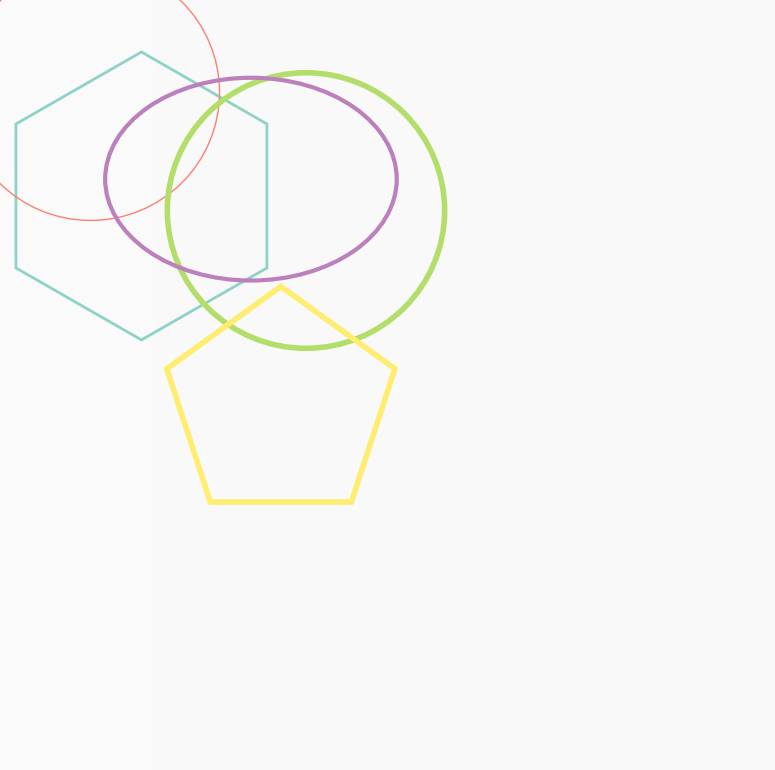[{"shape": "hexagon", "thickness": 1, "radius": 0.93, "center": [0.183, 0.746]}, {"shape": "circle", "thickness": 0.5, "radius": 0.83, "center": [0.117, 0.88]}, {"shape": "circle", "thickness": 2, "radius": 0.89, "center": [0.395, 0.727]}, {"shape": "oval", "thickness": 1.5, "radius": 0.94, "center": [0.324, 0.767]}, {"shape": "pentagon", "thickness": 2, "radius": 0.77, "center": [0.362, 0.473]}]